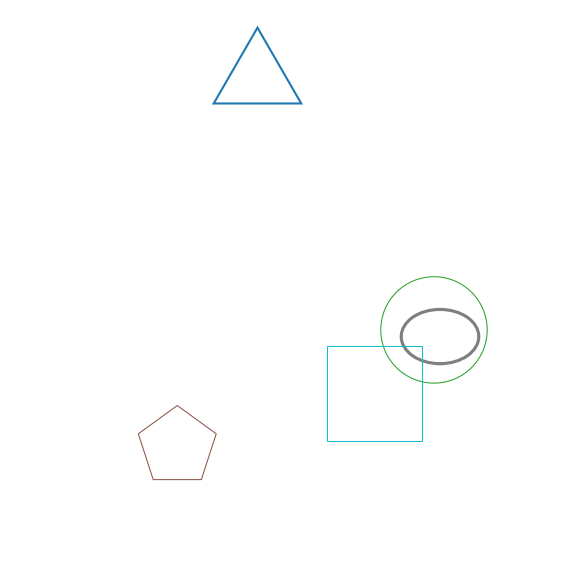[{"shape": "triangle", "thickness": 1, "radius": 0.44, "center": [0.446, 0.864]}, {"shape": "circle", "thickness": 0.5, "radius": 0.46, "center": [0.751, 0.428]}, {"shape": "pentagon", "thickness": 0.5, "radius": 0.35, "center": [0.307, 0.226]}, {"shape": "oval", "thickness": 1.5, "radius": 0.34, "center": [0.762, 0.416]}, {"shape": "square", "thickness": 0.5, "radius": 0.41, "center": [0.649, 0.318]}]